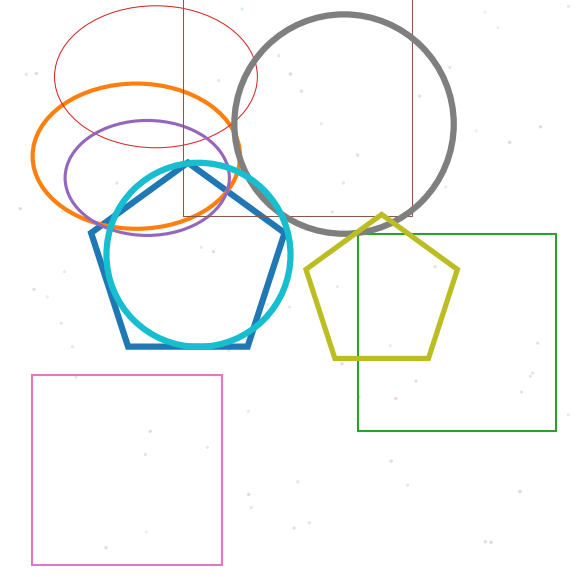[{"shape": "pentagon", "thickness": 3, "radius": 0.88, "center": [0.325, 0.541]}, {"shape": "oval", "thickness": 2, "radius": 0.9, "center": [0.236, 0.729]}, {"shape": "square", "thickness": 1, "radius": 0.85, "center": [0.791, 0.424]}, {"shape": "oval", "thickness": 0.5, "radius": 0.88, "center": [0.27, 0.866]}, {"shape": "oval", "thickness": 1.5, "radius": 0.71, "center": [0.255, 0.691]}, {"shape": "square", "thickness": 0.5, "radius": 0.99, "center": [0.516, 0.823]}, {"shape": "square", "thickness": 1, "radius": 0.82, "center": [0.219, 0.185]}, {"shape": "circle", "thickness": 3, "radius": 0.95, "center": [0.596, 0.784]}, {"shape": "pentagon", "thickness": 2.5, "radius": 0.69, "center": [0.661, 0.49]}, {"shape": "circle", "thickness": 3, "radius": 0.8, "center": [0.344, 0.558]}]